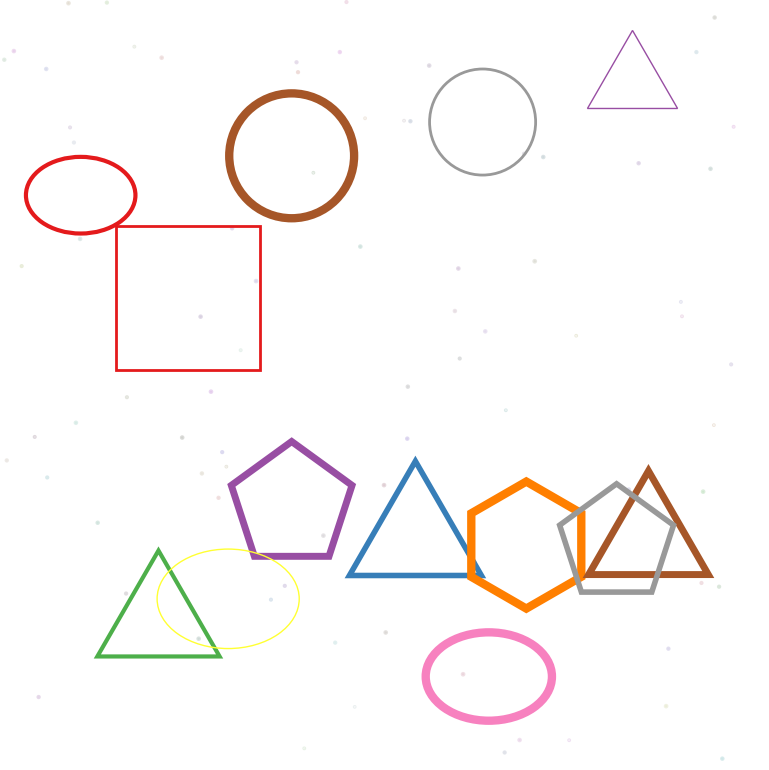[{"shape": "oval", "thickness": 1.5, "radius": 0.36, "center": [0.105, 0.747]}, {"shape": "square", "thickness": 1, "radius": 0.47, "center": [0.244, 0.613]}, {"shape": "triangle", "thickness": 2, "radius": 0.49, "center": [0.539, 0.302]}, {"shape": "triangle", "thickness": 1.5, "radius": 0.46, "center": [0.206, 0.193]}, {"shape": "pentagon", "thickness": 2.5, "radius": 0.41, "center": [0.379, 0.344]}, {"shape": "triangle", "thickness": 0.5, "radius": 0.34, "center": [0.821, 0.893]}, {"shape": "hexagon", "thickness": 3, "radius": 0.41, "center": [0.684, 0.292]}, {"shape": "oval", "thickness": 0.5, "radius": 0.46, "center": [0.296, 0.222]}, {"shape": "circle", "thickness": 3, "radius": 0.41, "center": [0.379, 0.798]}, {"shape": "triangle", "thickness": 2.5, "radius": 0.45, "center": [0.842, 0.299]}, {"shape": "oval", "thickness": 3, "radius": 0.41, "center": [0.635, 0.121]}, {"shape": "pentagon", "thickness": 2, "radius": 0.39, "center": [0.801, 0.294]}, {"shape": "circle", "thickness": 1, "radius": 0.34, "center": [0.627, 0.842]}]